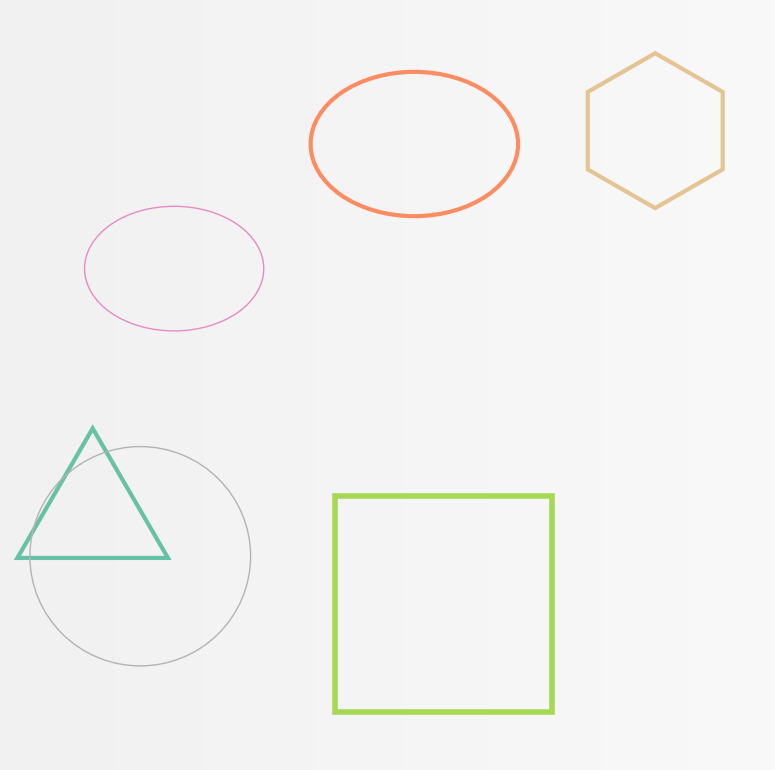[{"shape": "triangle", "thickness": 1.5, "radius": 0.56, "center": [0.12, 0.331]}, {"shape": "oval", "thickness": 1.5, "radius": 0.67, "center": [0.535, 0.813]}, {"shape": "oval", "thickness": 0.5, "radius": 0.58, "center": [0.225, 0.651]}, {"shape": "square", "thickness": 2, "radius": 0.7, "center": [0.572, 0.216]}, {"shape": "hexagon", "thickness": 1.5, "radius": 0.5, "center": [0.845, 0.83]}, {"shape": "circle", "thickness": 0.5, "radius": 0.71, "center": [0.181, 0.278]}]